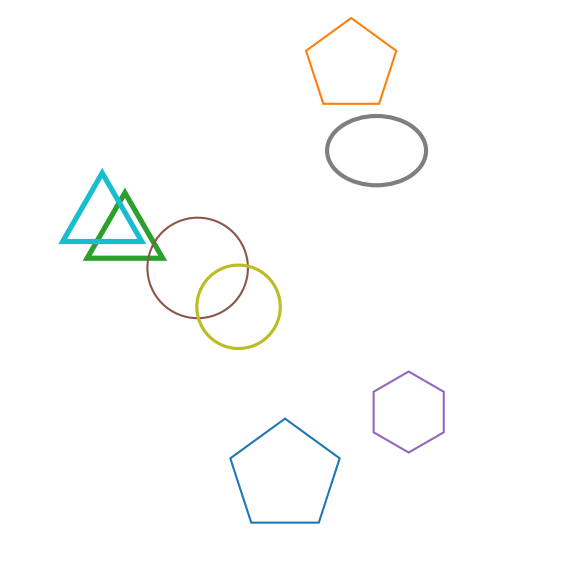[{"shape": "pentagon", "thickness": 1, "radius": 0.5, "center": [0.494, 0.175]}, {"shape": "pentagon", "thickness": 1, "radius": 0.41, "center": [0.608, 0.886]}, {"shape": "triangle", "thickness": 2.5, "radius": 0.38, "center": [0.216, 0.59]}, {"shape": "hexagon", "thickness": 1, "radius": 0.35, "center": [0.708, 0.286]}, {"shape": "circle", "thickness": 1, "radius": 0.44, "center": [0.342, 0.535]}, {"shape": "oval", "thickness": 2, "radius": 0.43, "center": [0.652, 0.738]}, {"shape": "circle", "thickness": 1.5, "radius": 0.36, "center": [0.413, 0.468]}, {"shape": "triangle", "thickness": 2.5, "radius": 0.4, "center": [0.177, 0.62]}]